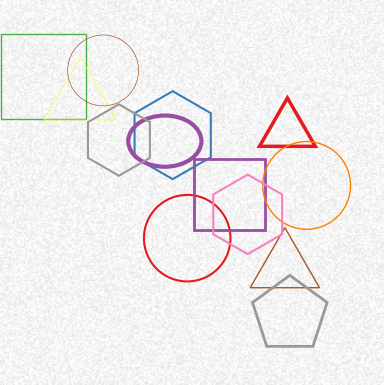[{"shape": "circle", "thickness": 1.5, "radius": 0.56, "center": [0.486, 0.381]}, {"shape": "triangle", "thickness": 2.5, "radius": 0.42, "center": [0.747, 0.662]}, {"shape": "hexagon", "thickness": 1.5, "radius": 0.57, "center": [0.449, 0.649]}, {"shape": "square", "thickness": 1, "radius": 0.55, "center": [0.112, 0.801]}, {"shape": "oval", "thickness": 3, "radius": 0.48, "center": [0.428, 0.633]}, {"shape": "square", "thickness": 2, "radius": 0.46, "center": [0.596, 0.494]}, {"shape": "circle", "thickness": 1, "radius": 0.57, "center": [0.796, 0.518]}, {"shape": "triangle", "thickness": 0.5, "radius": 0.55, "center": [0.209, 0.743]}, {"shape": "circle", "thickness": 0.5, "radius": 0.46, "center": [0.268, 0.817]}, {"shape": "triangle", "thickness": 1, "radius": 0.52, "center": [0.74, 0.305]}, {"shape": "hexagon", "thickness": 1.5, "radius": 0.52, "center": [0.643, 0.443]}, {"shape": "pentagon", "thickness": 2, "radius": 0.51, "center": [0.753, 0.183]}, {"shape": "hexagon", "thickness": 1.5, "radius": 0.46, "center": [0.309, 0.636]}]